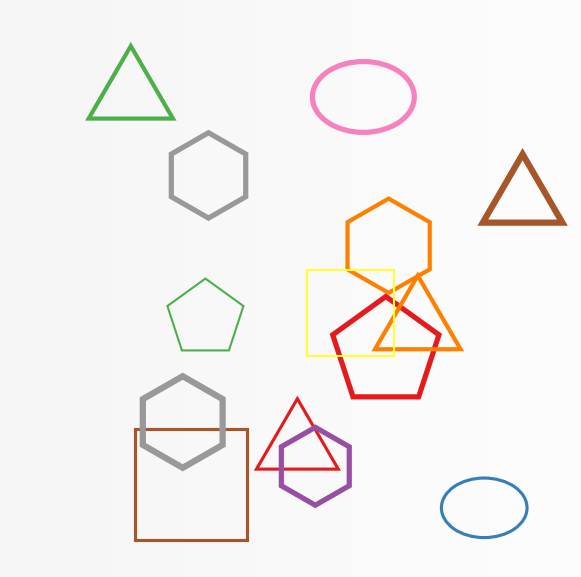[{"shape": "triangle", "thickness": 1.5, "radius": 0.41, "center": [0.512, 0.227]}, {"shape": "pentagon", "thickness": 2.5, "radius": 0.48, "center": [0.664, 0.39]}, {"shape": "oval", "thickness": 1.5, "radius": 0.37, "center": [0.833, 0.12]}, {"shape": "triangle", "thickness": 2, "radius": 0.42, "center": [0.225, 0.836]}, {"shape": "pentagon", "thickness": 1, "radius": 0.34, "center": [0.353, 0.448]}, {"shape": "hexagon", "thickness": 2.5, "radius": 0.34, "center": [0.542, 0.192]}, {"shape": "triangle", "thickness": 2, "radius": 0.42, "center": [0.719, 0.437]}, {"shape": "hexagon", "thickness": 2, "radius": 0.41, "center": [0.669, 0.574]}, {"shape": "square", "thickness": 1, "radius": 0.37, "center": [0.603, 0.458]}, {"shape": "triangle", "thickness": 3, "radius": 0.4, "center": [0.899, 0.653]}, {"shape": "square", "thickness": 1.5, "radius": 0.48, "center": [0.329, 0.16]}, {"shape": "oval", "thickness": 2.5, "radius": 0.44, "center": [0.625, 0.831]}, {"shape": "hexagon", "thickness": 3, "radius": 0.4, "center": [0.314, 0.268]}, {"shape": "hexagon", "thickness": 2.5, "radius": 0.37, "center": [0.359, 0.695]}]